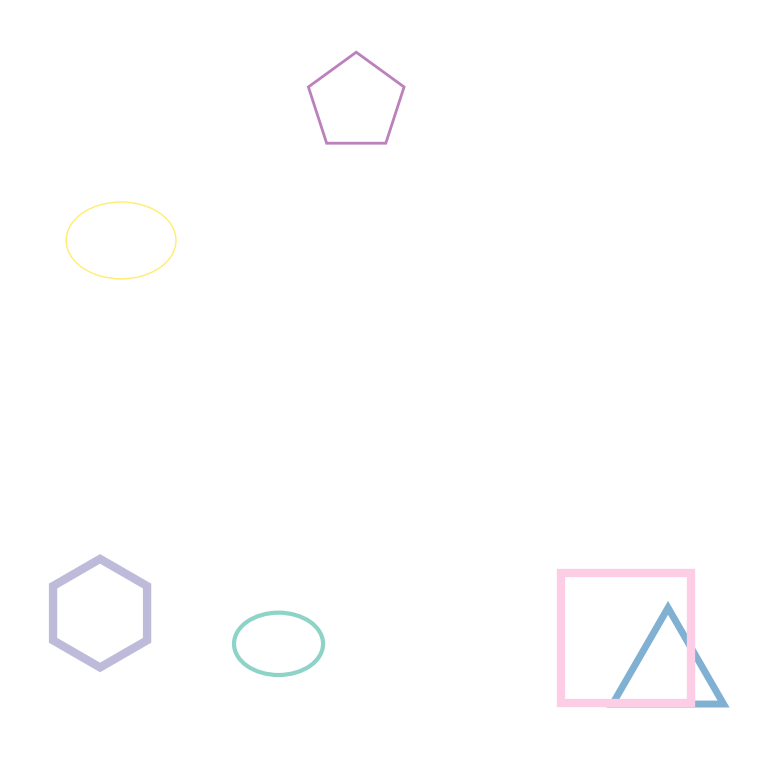[{"shape": "oval", "thickness": 1.5, "radius": 0.29, "center": [0.362, 0.164]}, {"shape": "hexagon", "thickness": 3, "radius": 0.35, "center": [0.13, 0.204]}, {"shape": "triangle", "thickness": 2.5, "radius": 0.42, "center": [0.868, 0.127]}, {"shape": "square", "thickness": 3, "radius": 0.42, "center": [0.813, 0.172]}, {"shape": "pentagon", "thickness": 1, "radius": 0.33, "center": [0.463, 0.867]}, {"shape": "oval", "thickness": 0.5, "radius": 0.36, "center": [0.157, 0.688]}]